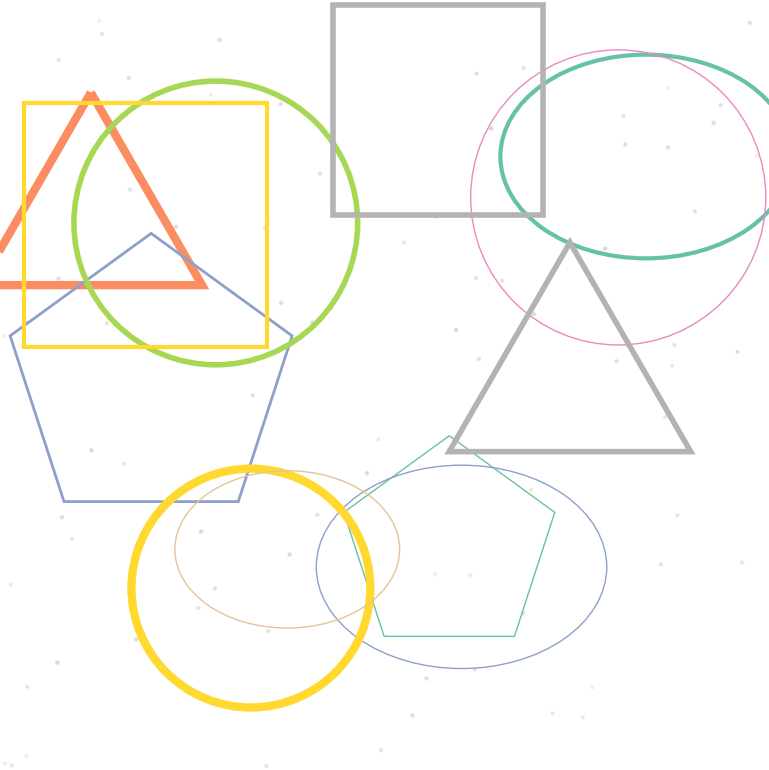[{"shape": "oval", "thickness": 1.5, "radius": 0.94, "center": [0.839, 0.797]}, {"shape": "pentagon", "thickness": 0.5, "radius": 0.72, "center": [0.584, 0.29]}, {"shape": "triangle", "thickness": 3, "radius": 0.83, "center": [0.118, 0.713]}, {"shape": "pentagon", "thickness": 1, "radius": 0.96, "center": [0.196, 0.504]}, {"shape": "oval", "thickness": 0.5, "radius": 0.94, "center": [0.599, 0.264]}, {"shape": "circle", "thickness": 0.5, "radius": 0.96, "center": [0.803, 0.744]}, {"shape": "circle", "thickness": 2, "radius": 0.92, "center": [0.28, 0.71]}, {"shape": "circle", "thickness": 3, "radius": 0.78, "center": [0.326, 0.236]}, {"shape": "square", "thickness": 1.5, "radius": 0.79, "center": [0.189, 0.708]}, {"shape": "oval", "thickness": 0.5, "radius": 0.73, "center": [0.373, 0.287]}, {"shape": "square", "thickness": 2, "radius": 0.68, "center": [0.569, 0.857]}, {"shape": "triangle", "thickness": 2, "radius": 0.91, "center": [0.74, 0.504]}]